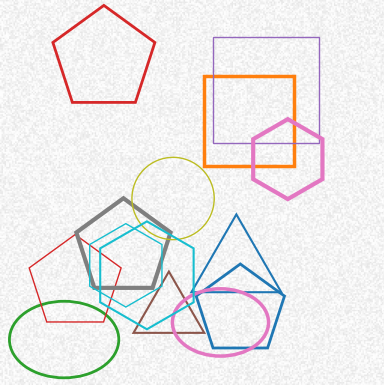[{"shape": "triangle", "thickness": 1.5, "radius": 0.67, "center": [0.614, 0.308]}, {"shape": "pentagon", "thickness": 2, "radius": 0.6, "center": [0.624, 0.194]}, {"shape": "square", "thickness": 2.5, "radius": 0.59, "center": [0.647, 0.686]}, {"shape": "oval", "thickness": 2, "radius": 0.71, "center": [0.167, 0.118]}, {"shape": "pentagon", "thickness": 1, "radius": 0.63, "center": [0.195, 0.265]}, {"shape": "pentagon", "thickness": 2, "radius": 0.7, "center": [0.27, 0.847]}, {"shape": "square", "thickness": 1, "radius": 0.69, "center": [0.69, 0.766]}, {"shape": "triangle", "thickness": 1.5, "radius": 0.53, "center": [0.439, 0.188]}, {"shape": "oval", "thickness": 2.5, "radius": 0.62, "center": [0.573, 0.163]}, {"shape": "hexagon", "thickness": 3, "radius": 0.52, "center": [0.748, 0.587]}, {"shape": "pentagon", "thickness": 3, "radius": 0.64, "center": [0.321, 0.356]}, {"shape": "circle", "thickness": 1, "radius": 0.53, "center": [0.45, 0.484]}, {"shape": "hexagon", "thickness": 1.5, "radius": 0.7, "center": [0.382, 0.285]}, {"shape": "hexagon", "thickness": 1, "radius": 0.54, "center": [0.327, 0.311]}]